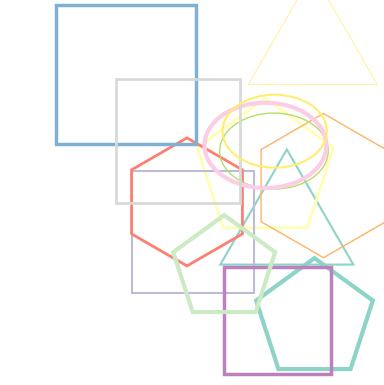[{"shape": "pentagon", "thickness": 3, "radius": 0.8, "center": [0.817, 0.17]}, {"shape": "triangle", "thickness": 1.5, "radius": 1.0, "center": [0.745, 0.412]}, {"shape": "pentagon", "thickness": 2, "radius": 0.93, "center": [0.689, 0.559]}, {"shape": "square", "thickness": 1.5, "radius": 0.79, "center": [0.501, 0.397]}, {"shape": "hexagon", "thickness": 2, "radius": 0.83, "center": [0.486, 0.476]}, {"shape": "square", "thickness": 2.5, "radius": 0.9, "center": [0.327, 0.807]}, {"shape": "hexagon", "thickness": 1, "radius": 0.94, "center": [0.84, 0.518]}, {"shape": "oval", "thickness": 1, "radius": 0.7, "center": [0.712, 0.608]}, {"shape": "oval", "thickness": 3, "radius": 0.79, "center": [0.689, 0.622]}, {"shape": "square", "thickness": 2, "radius": 0.81, "center": [0.462, 0.634]}, {"shape": "square", "thickness": 2.5, "radius": 0.7, "center": [0.721, 0.167]}, {"shape": "pentagon", "thickness": 3, "radius": 0.7, "center": [0.582, 0.302]}, {"shape": "oval", "thickness": 1.5, "radius": 0.68, "center": [0.713, 0.659]}, {"shape": "triangle", "thickness": 0.5, "radius": 0.97, "center": [0.813, 0.877]}]